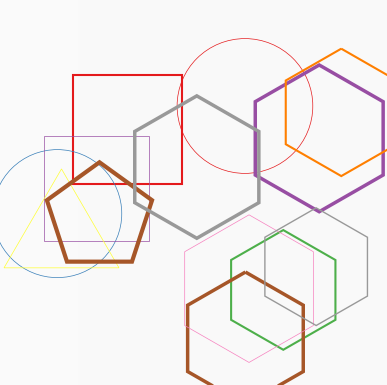[{"shape": "circle", "thickness": 0.5, "radius": 0.88, "center": [0.632, 0.725]}, {"shape": "square", "thickness": 1.5, "radius": 0.7, "center": [0.329, 0.663]}, {"shape": "circle", "thickness": 0.5, "radius": 0.83, "center": [0.148, 0.445]}, {"shape": "hexagon", "thickness": 1.5, "radius": 0.78, "center": [0.731, 0.247]}, {"shape": "hexagon", "thickness": 2.5, "radius": 0.95, "center": [0.824, 0.641]}, {"shape": "square", "thickness": 0.5, "radius": 0.68, "center": [0.248, 0.511]}, {"shape": "hexagon", "thickness": 1.5, "radius": 0.83, "center": [0.881, 0.708]}, {"shape": "triangle", "thickness": 0.5, "radius": 0.86, "center": [0.159, 0.39]}, {"shape": "pentagon", "thickness": 3, "radius": 0.71, "center": [0.257, 0.436]}, {"shape": "hexagon", "thickness": 2.5, "radius": 0.86, "center": [0.633, 0.121]}, {"shape": "hexagon", "thickness": 0.5, "radius": 0.96, "center": [0.643, 0.25]}, {"shape": "hexagon", "thickness": 2.5, "radius": 0.92, "center": [0.508, 0.566]}, {"shape": "hexagon", "thickness": 1, "radius": 0.76, "center": [0.816, 0.307]}]